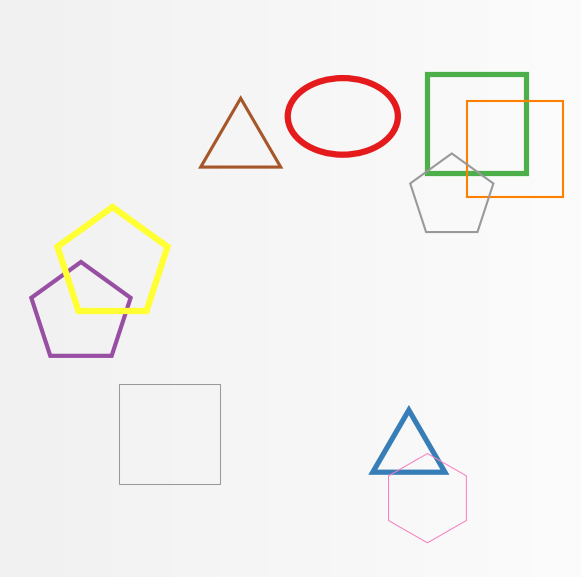[{"shape": "oval", "thickness": 3, "radius": 0.47, "center": [0.59, 0.798]}, {"shape": "triangle", "thickness": 2.5, "radius": 0.36, "center": [0.703, 0.217]}, {"shape": "square", "thickness": 2.5, "radius": 0.43, "center": [0.82, 0.785]}, {"shape": "pentagon", "thickness": 2, "radius": 0.45, "center": [0.139, 0.456]}, {"shape": "square", "thickness": 1, "radius": 0.41, "center": [0.886, 0.741]}, {"shape": "pentagon", "thickness": 3, "radius": 0.5, "center": [0.193, 0.541]}, {"shape": "triangle", "thickness": 1.5, "radius": 0.4, "center": [0.414, 0.75]}, {"shape": "hexagon", "thickness": 0.5, "radius": 0.39, "center": [0.735, 0.136]}, {"shape": "square", "thickness": 0.5, "radius": 0.43, "center": [0.292, 0.248]}, {"shape": "pentagon", "thickness": 1, "radius": 0.38, "center": [0.777, 0.658]}]